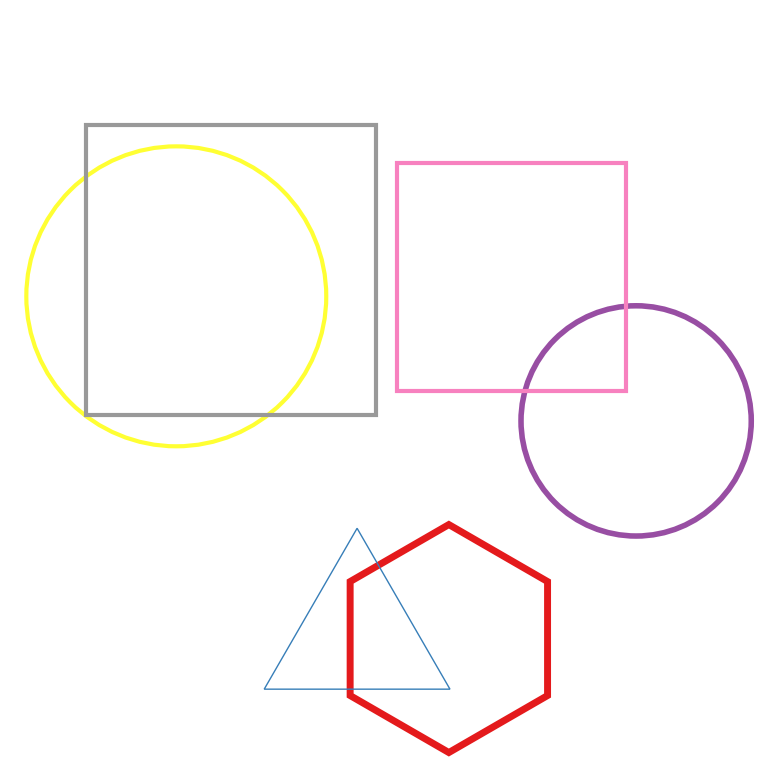[{"shape": "hexagon", "thickness": 2.5, "radius": 0.74, "center": [0.583, 0.171]}, {"shape": "triangle", "thickness": 0.5, "radius": 0.7, "center": [0.464, 0.175]}, {"shape": "circle", "thickness": 2, "radius": 0.75, "center": [0.826, 0.453]}, {"shape": "circle", "thickness": 1.5, "radius": 0.97, "center": [0.229, 0.615]}, {"shape": "square", "thickness": 1.5, "radius": 0.74, "center": [0.664, 0.64]}, {"shape": "square", "thickness": 1.5, "radius": 0.94, "center": [0.299, 0.649]}]